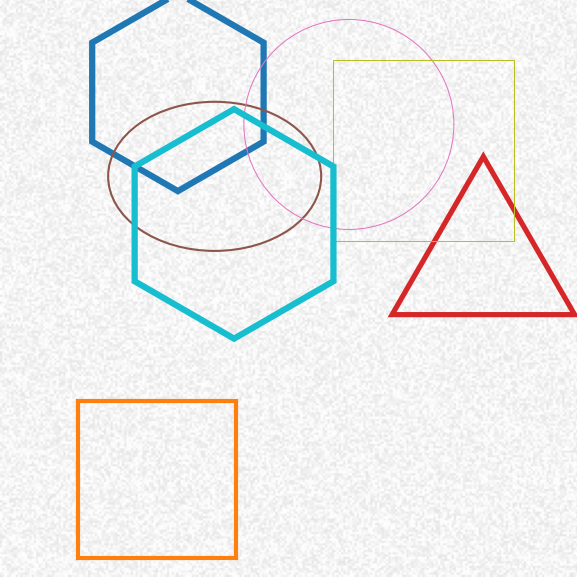[{"shape": "hexagon", "thickness": 3, "radius": 0.86, "center": [0.308, 0.84]}, {"shape": "square", "thickness": 2, "radius": 0.68, "center": [0.272, 0.169]}, {"shape": "triangle", "thickness": 2.5, "radius": 0.91, "center": [0.837, 0.546]}, {"shape": "oval", "thickness": 1, "radius": 0.92, "center": [0.372, 0.694]}, {"shape": "circle", "thickness": 0.5, "radius": 0.91, "center": [0.604, 0.784]}, {"shape": "square", "thickness": 0.5, "radius": 0.79, "center": [0.733, 0.738]}, {"shape": "hexagon", "thickness": 3, "radius": 0.99, "center": [0.405, 0.611]}]